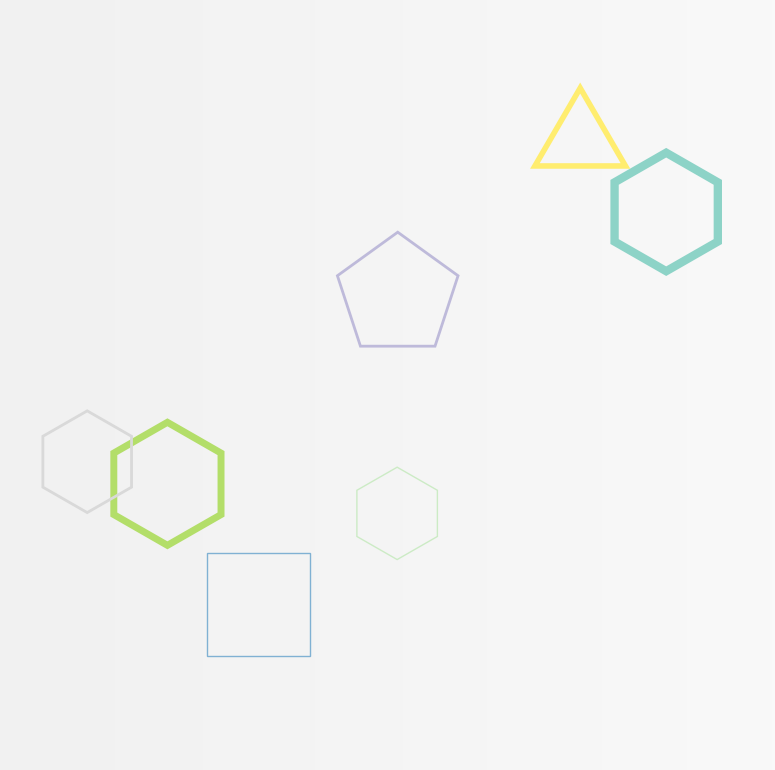[{"shape": "hexagon", "thickness": 3, "radius": 0.38, "center": [0.86, 0.725]}, {"shape": "pentagon", "thickness": 1, "radius": 0.41, "center": [0.513, 0.617]}, {"shape": "square", "thickness": 0.5, "radius": 0.33, "center": [0.334, 0.215]}, {"shape": "hexagon", "thickness": 2.5, "radius": 0.4, "center": [0.216, 0.372]}, {"shape": "hexagon", "thickness": 1, "radius": 0.33, "center": [0.113, 0.4]}, {"shape": "hexagon", "thickness": 0.5, "radius": 0.3, "center": [0.512, 0.333]}, {"shape": "triangle", "thickness": 2, "radius": 0.34, "center": [0.749, 0.818]}]